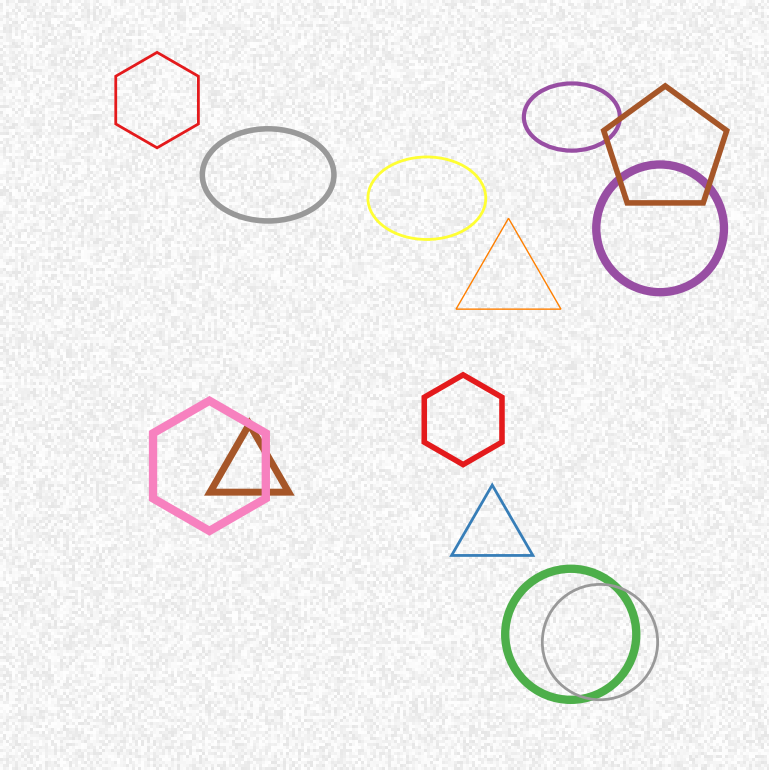[{"shape": "hexagon", "thickness": 1, "radius": 0.31, "center": [0.204, 0.87]}, {"shape": "hexagon", "thickness": 2, "radius": 0.29, "center": [0.601, 0.455]}, {"shape": "triangle", "thickness": 1, "radius": 0.3, "center": [0.639, 0.309]}, {"shape": "circle", "thickness": 3, "radius": 0.43, "center": [0.741, 0.176]}, {"shape": "circle", "thickness": 3, "radius": 0.41, "center": [0.857, 0.703]}, {"shape": "oval", "thickness": 1.5, "radius": 0.31, "center": [0.743, 0.848]}, {"shape": "triangle", "thickness": 0.5, "radius": 0.39, "center": [0.66, 0.638]}, {"shape": "oval", "thickness": 1, "radius": 0.38, "center": [0.554, 0.743]}, {"shape": "triangle", "thickness": 2.5, "radius": 0.29, "center": [0.324, 0.39]}, {"shape": "pentagon", "thickness": 2, "radius": 0.42, "center": [0.864, 0.804]}, {"shape": "hexagon", "thickness": 3, "radius": 0.42, "center": [0.272, 0.395]}, {"shape": "oval", "thickness": 2, "radius": 0.43, "center": [0.348, 0.773]}, {"shape": "circle", "thickness": 1, "radius": 0.37, "center": [0.779, 0.166]}]